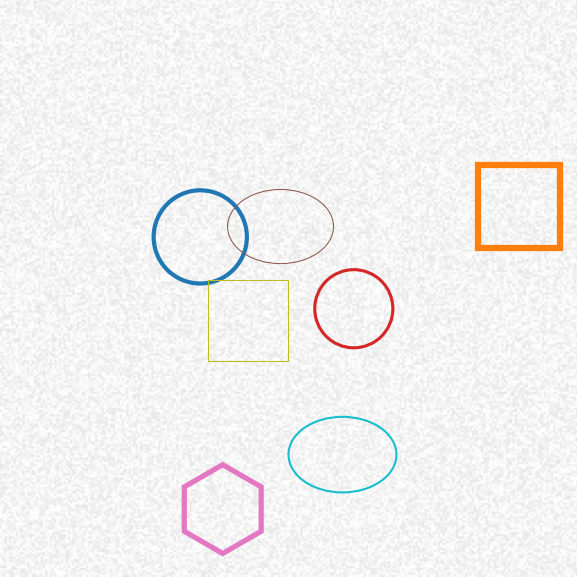[{"shape": "circle", "thickness": 2, "radius": 0.4, "center": [0.347, 0.589]}, {"shape": "square", "thickness": 3, "radius": 0.36, "center": [0.899, 0.641]}, {"shape": "circle", "thickness": 1.5, "radius": 0.34, "center": [0.613, 0.465]}, {"shape": "oval", "thickness": 0.5, "radius": 0.46, "center": [0.486, 0.607]}, {"shape": "hexagon", "thickness": 2.5, "radius": 0.38, "center": [0.386, 0.118]}, {"shape": "square", "thickness": 0.5, "radius": 0.35, "center": [0.43, 0.444]}, {"shape": "oval", "thickness": 1, "radius": 0.47, "center": [0.593, 0.212]}]